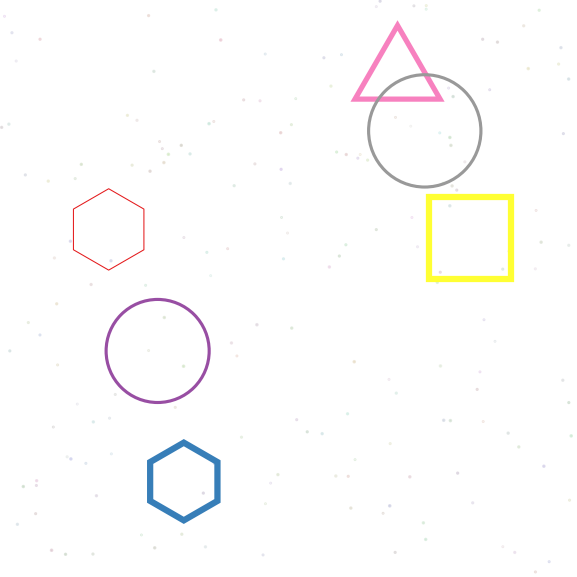[{"shape": "hexagon", "thickness": 0.5, "radius": 0.35, "center": [0.188, 0.602]}, {"shape": "hexagon", "thickness": 3, "radius": 0.34, "center": [0.318, 0.165]}, {"shape": "circle", "thickness": 1.5, "radius": 0.45, "center": [0.273, 0.391]}, {"shape": "square", "thickness": 3, "radius": 0.35, "center": [0.813, 0.587]}, {"shape": "triangle", "thickness": 2.5, "radius": 0.43, "center": [0.688, 0.87]}, {"shape": "circle", "thickness": 1.5, "radius": 0.49, "center": [0.736, 0.773]}]